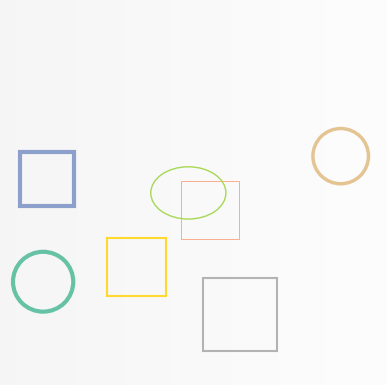[{"shape": "circle", "thickness": 3, "radius": 0.39, "center": [0.111, 0.268]}, {"shape": "square", "thickness": 0.5, "radius": 0.37, "center": [0.543, 0.454]}, {"shape": "square", "thickness": 3, "radius": 0.35, "center": [0.122, 0.534]}, {"shape": "oval", "thickness": 1, "radius": 0.48, "center": [0.486, 0.499]}, {"shape": "square", "thickness": 1.5, "radius": 0.38, "center": [0.353, 0.306]}, {"shape": "circle", "thickness": 2.5, "radius": 0.36, "center": [0.879, 0.594]}, {"shape": "square", "thickness": 1.5, "radius": 0.48, "center": [0.618, 0.183]}]